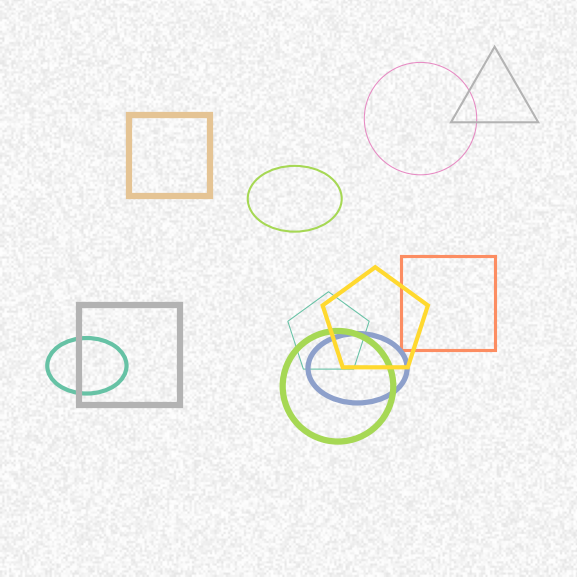[{"shape": "pentagon", "thickness": 0.5, "radius": 0.37, "center": [0.569, 0.42]}, {"shape": "oval", "thickness": 2, "radius": 0.34, "center": [0.15, 0.366]}, {"shape": "square", "thickness": 1.5, "radius": 0.41, "center": [0.776, 0.475]}, {"shape": "oval", "thickness": 2.5, "radius": 0.43, "center": [0.619, 0.361]}, {"shape": "circle", "thickness": 0.5, "radius": 0.49, "center": [0.728, 0.794]}, {"shape": "oval", "thickness": 1, "radius": 0.41, "center": [0.51, 0.655]}, {"shape": "circle", "thickness": 3, "radius": 0.48, "center": [0.585, 0.33]}, {"shape": "pentagon", "thickness": 2, "radius": 0.48, "center": [0.65, 0.441]}, {"shape": "square", "thickness": 3, "radius": 0.35, "center": [0.293, 0.73]}, {"shape": "triangle", "thickness": 1, "radius": 0.44, "center": [0.856, 0.831]}, {"shape": "square", "thickness": 3, "radius": 0.44, "center": [0.225, 0.384]}]